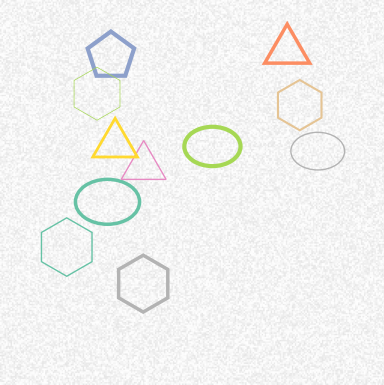[{"shape": "oval", "thickness": 2.5, "radius": 0.42, "center": [0.279, 0.476]}, {"shape": "hexagon", "thickness": 1, "radius": 0.38, "center": [0.173, 0.358]}, {"shape": "triangle", "thickness": 2.5, "radius": 0.34, "center": [0.746, 0.87]}, {"shape": "pentagon", "thickness": 3, "radius": 0.32, "center": [0.288, 0.855]}, {"shape": "triangle", "thickness": 1, "radius": 0.34, "center": [0.373, 0.568]}, {"shape": "hexagon", "thickness": 0.5, "radius": 0.34, "center": [0.252, 0.757]}, {"shape": "oval", "thickness": 3, "radius": 0.36, "center": [0.552, 0.62]}, {"shape": "triangle", "thickness": 2, "radius": 0.33, "center": [0.299, 0.626]}, {"shape": "hexagon", "thickness": 1.5, "radius": 0.33, "center": [0.778, 0.727]}, {"shape": "oval", "thickness": 1, "radius": 0.35, "center": [0.825, 0.607]}, {"shape": "hexagon", "thickness": 2.5, "radius": 0.37, "center": [0.372, 0.263]}]